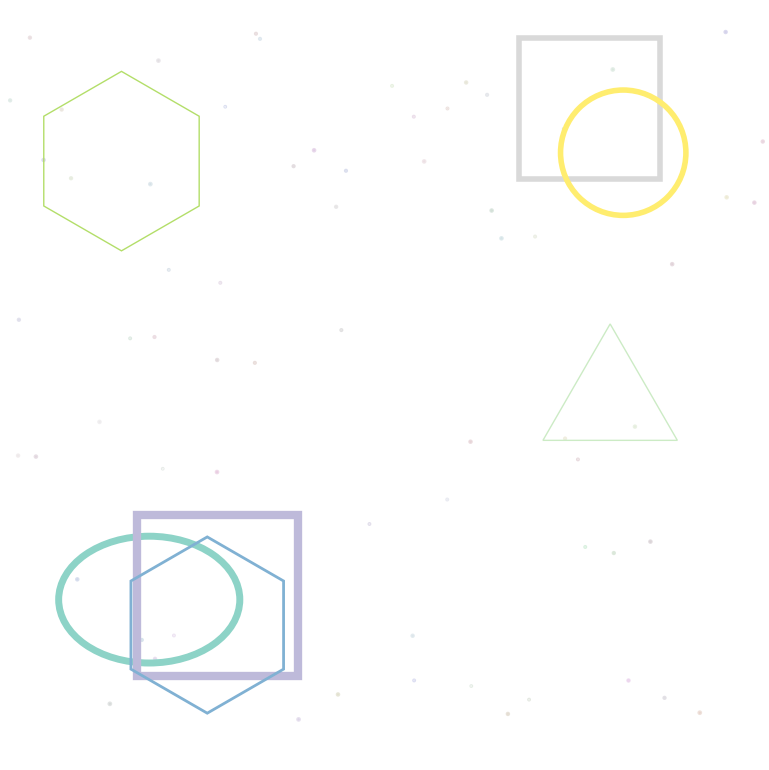[{"shape": "oval", "thickness": 2.5, "radius": 0.59, "center": [0.194, 0.221]}, {"shape": "square", "thickness": 3, "radius": 0.52, "center": [0.282, 0.227]}, {"shape": "hexagon", "thickness": 1, "radius": 0.57, "center": [0.269, 0.188]}, {"shape": "hexagon", "thickness": 0.5, "radius": 0.58, "center": [0.158, 0.791]}, {"shape": "square", "thickness": 2, "radius": 0.46, "center": [0.766, 0.86]}, {"shape": "triangle", "thickness": 0.5, "radius": 0.5, "center": [0.792, 0.479]}, {"shape": "circle", "thickness": 2, "radius": 0.41, "center": [0.809, 0.802]}]